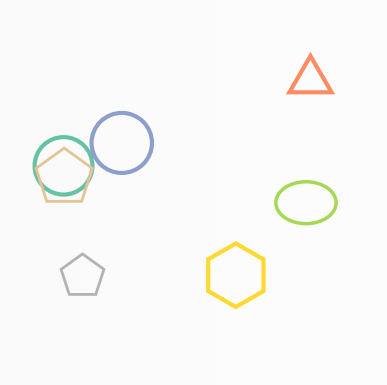[{"shape": "circle", "thickness": 3, "radius": 0.37, "center": [0.164, 0.569]}, {"shape": "triangle", "thickness": 3, "radius": 0.31, "center": [0.801, 0.792]}, {"shape": "circle", "thickness": 3, "radius": 0.39, "center": [0.314, 0.629]}, {"shape": "oval", "thickness": 2.5, "radius": 0.39, "center": [0.79, 0.473]}, {"shape": "hexagon", "thickness": 3, "radius": 0.41, "center": [0.609, 0.285]}, {"shape": "pentagon", "thickness": 2, "radius": 0.38, "center": [0.166, 0.539]}, {"shape": "pentagon", "thickness": 2, "radius": 0.29, "center": [0.213, 0.282]}]